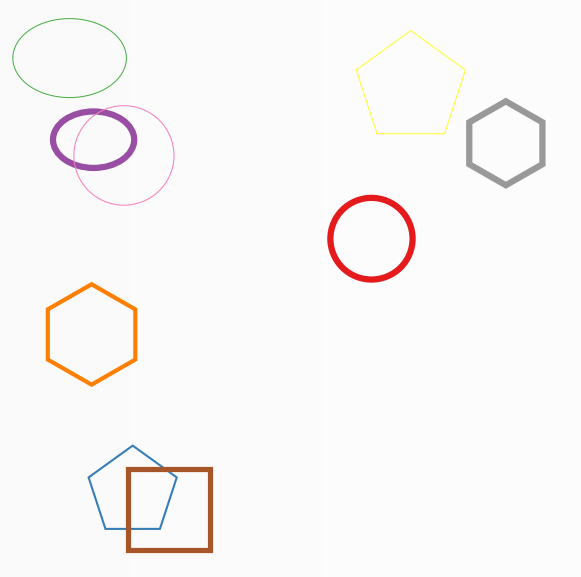[{"shape": "circle", "thickness": 3, "radius": 0.35, "center": [0.639, 0.586]}, {"shape": "pentagon", "thickness": 1, "radius": 0.4, "center": [0.228, 0.148]}, {"shape": "oval", "thickness": 0.5, "radius": 0.49, "center": [0.12, 0.899]}, {"shape": "oval", "thickness": 3, "radius": 0.35, "center": [0.161, 0.757]}, {"shape": "hexagon", "thickness": 2, "radius": 0.43, "center": [0.158, 0.42]}, {"shape": "pentagon", "thickness": 0.5, "radius": 0.49, "center": [0.707, 0.847]}, {"shape": "square", "thickness": 2.5, "radius": 0.35, "center": [0.29, 0.117]}, {"shape": "circle", "thickness": 0.5, "radius": 0.43, "center": [0.213, 0.73]}, {"shape": "hexagon", "thickness": 3, "radius": 0.36, "center": [0.87, 0.751]}]